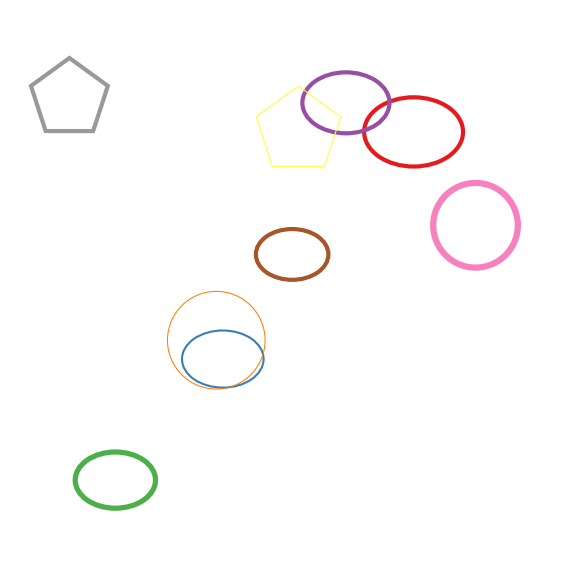[{"shape": "oval", "thickness": 2, "radius": 0.43, "center": [0.716, 0.771]}, {"shape": "oval", "thickness": 1, "radius": 0.35, "center": [0.386, 0.377]}, {"shape": "oval", "thickness": 2.5, "radius": 0.35, "center": [0.2, 0.168]}, {"shape": "oval", "thickness": 2, "radius": 0.38, "center": [0.599, 0.821]}, {"shape": "circle", "thickness": 0.5, "radius": 0.42, "center": [0.374, 0.41]}, {"shape": "pentagon", "thickness": 0.5, "radius": 0.38, "center": [0.517, 0.773]}, {"shape": "oval", "thickness": 2, "radius": 0.31, "center": [0.506, 0.559]}, {"shape": "circle", "thickness": 3, "radius": 0.37, "center": [0.823, 0.609]}, {"shape": "pentagon", "thickness": 2, "radius": 0.35, "center": [0.12, 0.829]}]